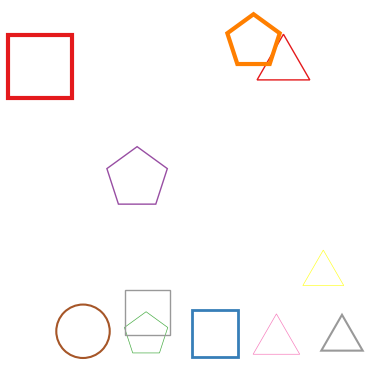[{"shape": "square", "thickness": 3, "radius": 0.41, "center": [0.104, 0.826]}, {"shape": "triangle", "thickness": 1, "radius": 0.4, "center": [0.736, 0.832]}, {"shape": "square", "thickness": 2, "radius": 0.3, "center": [0.559, 0.134]}, {"shape": "pentagon", "thickness": 0.5, "radius": 0.3, "center": [0.379, 0.131]}, {"shape": "pentagon", "thickness": 1, "radius": 0.41, "center": [0.356, 0.537]}, {"shape": "pentagon", "thickness": 3, "radius": 0.36, "center": [0.659, 0.892]}, {"shape": "triangle", "thickness": 0.5, "radius": 0.31, "center": [0.84, 0.289]}, {"shape": "circle", "thickness": 1.5, "radius": 0.35, "center": [0.216, 0.14]}, {"shape": "triangle", "thickness": 0.5, "radius": 0.35, "center": [0.718, 0.115]}, {"shape": "square", "thickness": 1, "radius": 0.3, "center": [0.383, 0.189]}, {"shape": "triangle", "thickness": 1.5, "radius": 0.31, "center": [0.888, 0.12]}]